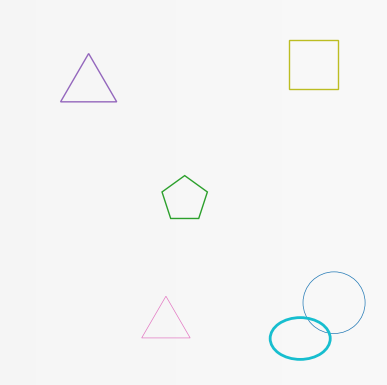[{"shape": "circle", "thickness": 0.5, "radius": 0.4, "center": [0.862, 0.214]}, {"shape": "pentagon", "thickness": 1, "radius": 0.31, "center": [0.477, 0.482]}, {"shape": "triangle", "thickness": 1, "radius": 0.42, "center": [0.229, 0.777]}, {"shape": "triangle", "thickness": 0.5, "radius": 0.36, "center": [0.428, 0.158]}, {"shape": "square", "thickness": 1, "radius": 0.32, "center": [0.81, 0.832]}, {"shape": "oval", "thickness": 2, "radius": 0.39, "center": [0.775, 0.121]}]